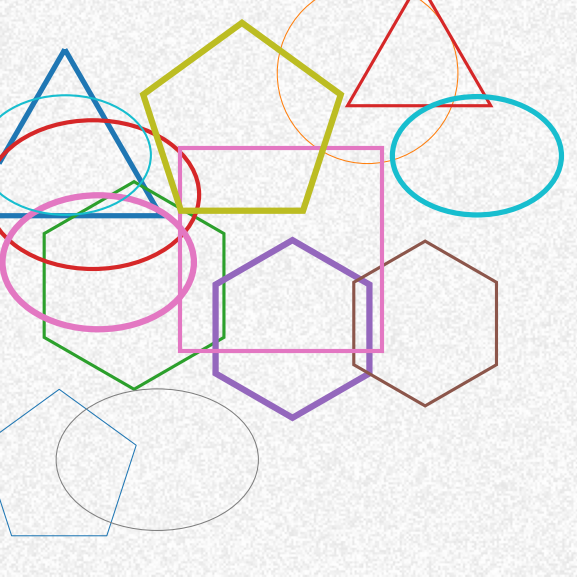[{"shape": "triangle", "thickness": 2.5, "radius": 0.96, "center": [0.112, 0.722]}, {"shape": "pentagon", "thickness": 0.5, "radius": 0.7, "center": [0.103, 0.185]}, {"shape": "circle", "thickness": 0.5, "radius": 0.78, "center": [0.637, 0.872]}, {"shape": "hexagon", "thickness": 1.5, "radius": 0.9, "center": [0.232, 0.505]}, {"shape": "triangle", "thickness": 1.5, "radius": 0.72, "center": [0.726, 0.888]}, {"shape": "oval", "thickness": 2, "radius": 0.92, "center": [0.161, 0.662]}, {"shape": "hexagon", "thickness": 3, "radius": 0.77, "center": [0.506, 0.429]}, {"shape": "hexagon", "thickness": 1.5, "radius": 0.71, "center": [0.736, 0.439]}, {"shape": "oval", "thickness": 3, "radius": 0.83, "center": [0.17, 0.545]}, {"shape": "square", "thickness": 2, "radius": 0.88, "center": [0.487, 0.566]}, {"shape": "oval", "thickness": 0.5, "radius": 0.88, "center": [0.272, 0.203]}, {"shape": "pentagon", "thickness": 3, "radius": 0.9, "center": [0.419, 0.78]}, {"shape": "oval", "thickness": 2.5, "radius": 0.73, "center": [0.826, 0.729]}, {"shape": "oval", "thickness": 1, "radius": 0.74, "center": [0.113, 0.731]}]